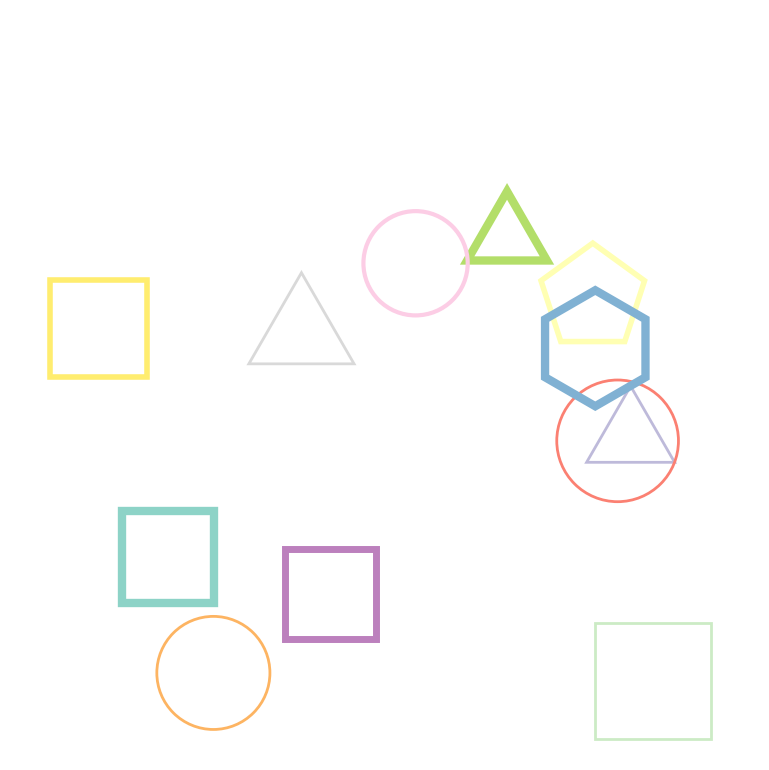[{"shape": "square", "thickness": 3, "radius": 0.3, "center": [0.219, 0.277]}, {"shape": "pentagon", "thickness": 2, "radius": 0.35, "center": [0.77, 0.614]}, {"shape": "triangle", "thickness": 1, "radius": 0.33, "center": [0.819, 0.433]}, {"shape": "circle", "thickness": 1, "radius": 0.4, "center": [0.802, 0.427]}, {"shape": "hexagon", "thickness": 3, "radius": 0.38, "center": [0.773, 0.548]}, {"shape": "circle", "thickness": 1, "radius": 0.37, "center": [0.277, 0.126]}, {"shape": "triangle", "thickness": 3, "radius": 0.3, "center": [0.659, 0.692]}, {"shape": "circle", "thickness": 1.5, "radius": 0.34, "center": [0.54, 0.658]}, {"shape": "triangle", "thickness": 1, "radius": 0.39, "center": [0.391, 0.567]}, {"shape": "square", "thickness": 2.5, "radius": 0.29, "center": [0.429, 0.228]}, {"shape": "square", "thickness": 1, "radius": 0.38, "center": [0.848, 0.116]}, {"shape": "square", "thickness": 2, "radius": 0.32, "center": [0.128, 0.574]}]